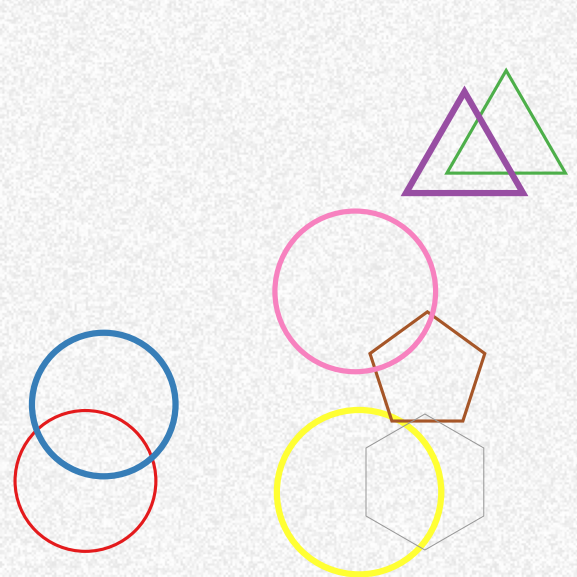[{"shape": "circle", "thickness": 1.5, "radius": 0.61, "center": [0.148, 0.166]}, {"shape": "circle", "thickness": 3, "radius": 0.62, "center": [0.18, 0.299]}, {"shape": "triangle", "thickness": 1.5, "radius": 0.59, "center": [0.876, 0.759]}, {"shape": "triangle", "thickness": 3, "radius": 0.58, "center": [0.804, 0.723]}, {"shape": "circle", "thickness": 3, "radius": 0.71, "center": [0.622, 0.147]}, {"shape": "pentagon", "thickness": 1.5, "radius": 0.52, "center": [0.74, 0.355]}, {"shape": "circle", "thickness": 2.5, "radius": 0.7, "center": [0.615, 0.495]}, {"shape": "hexagon", "thickness": 0.5, "radius": 0.59, "center": [0.736, 0.164]}]